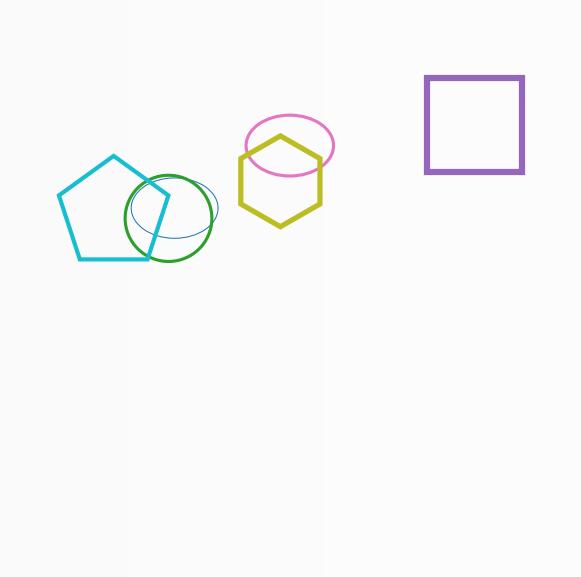[{"shape": "oval", "thickness": 0.5, "radius": 0.37, "center": [0.3, 0.639]}, {"shape": "circle", "thickness": 1.5, "radius": 0.37, "center": [0.29, 0.621]}, {"shape": "square", "thickness": 3, "radius": 0.41, "center": [0.816, 0.782]}, {"shape": "oval", "thickness": 1.5, "radius": 0.38, "center": [0.499, 0.747]}, {"shape": "hexagon", "thickness": 2.5, "radius": 0.39, "center": [0.482, 0.685]}, {"shape": "pentagon", "thickness": 2, "radius": 0.5, "center": [0.196, 0.63]}]